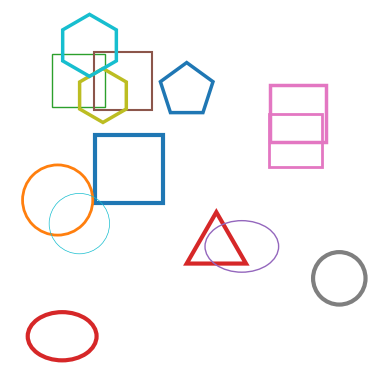[{"shape": "pentagon", "thickness": 2.5, "radius": 0.36, "center": [0.485, 0.766]}, {"shape": "square", "thickness": 3, "radius": 0.44, "center": [0.336, 0.562]}, {"shape": "circle", "thickness": 2, "radius": 0.46, "center": [0.15, 0.48]}, {"shape": "square", "thickness": 1, "radius": 0.35, "center": [0.204, 0.79]}, {"shape": "triangle", "thickness": 3, "radius": 0.44, "center": [0.562, 0.36]}, {"shape": "oval", "thickness": 3, "radius": 0.45, "center": [0.161, 0.127]}, {"shape": "oval", "thickness": 1, "radius": 0.48, "center": [0.628, 0.36]}, {"shape": "square", "thickness": 1.5, "radius": 0.38, "center": [0.32, 0.79]}, {"shape": "square", "thickness": 2.5, "radius": 0.37, "center": [0.774, 0.706]}, {"shape": "square", "thickness": 2, "radius": 0.34, "center": [0.768, 0.635]}, {"shape": "circle", "thickness": 3, "radius": 0.34, "center": [0.881, 0.277]}, {"shape": "hexagon", "thickness": 2.5, "radius": 0.35, "center": [0.267, 0.752]}, {"shape": "hexagon", "thickness": 2.5, "radius": 0.4, "center": [0.233, 0.882]}, {"shape": "circle", "thickness": 0.5, "radius": 0.39, "center": [0.206, 0.419]}]